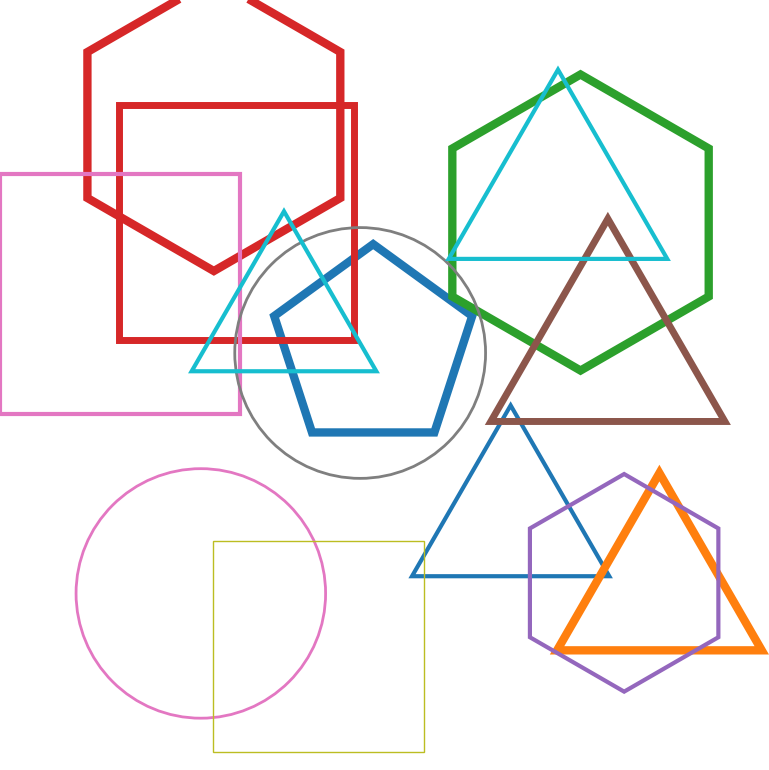[{"shape": "triangle", "thickness": 1.5, "radius": 0.74, "center": [0.663, 0.326]}, {"shape": "pentagon", "thickness": 3, "radius": 0.68, "center": [0.485, 0.548]}, {"shape": "triangle", "thickness": 3, "radius": 0.77, "center": [0.856, 0.232]}, {"shape": "hexagon", "thickness": 3, "radius": 0.96, "center": [0.754, 0.711]}, {"shape": "square", "thickness": 2.5, "radius": 0.76, "center": [0.307, 0.711]}, {"shape": "hexagon", "thickness": 3, "radius": 0.95, "center": [0.278, 0.838]}, {"shape": "hexagon", "thickness": 1.5, "radius": 0.71, "center": [0.811, 0.243]}, {"shape": "triangle", "thickness": 2.5, "radius": 0.88, "center": [0.789, 0.54]}, {"shape": "square", "thickness": 1.5, "radius": 0.78, "center": [0.156, 0.618]}, {"shape": "circle", "thickness": 1, "radius": 0.81, "center": [0.261, 0.229]}, {"shape": "circle", "thickness": 1, "radius": 0.81, "center": [0.468, 0.542]}, {"shape": "square", "thickness": 0.5, "radius": 0.69, "center": [0.413, 0.16]}, {"shape": "triangle", "thickness": 1.5, "radius": 0.69, "center": [0.369, 0.587]}, {"shape": "triangle", "thickness": 1.5, "radius": 0.82, "center": [0.725, 0.746]}]